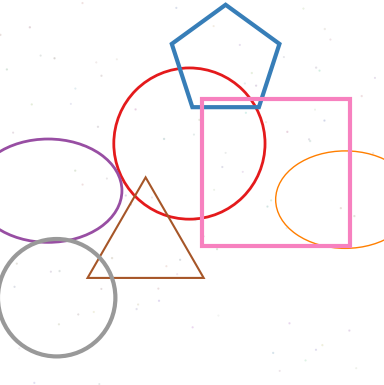[{"shape": "circle", "thickness": 2, "radius": 0.98, "center": [0.492, 0.627]}, {"shape": "pentagon", "thickness": 3, "radius": 0.74, "center": [0.586, 0.841]}, {"shape": "oval", "thickness": 2, "radius": 0.96, "center": [0.125, 0.505]}, {"shape": "oval", "thickness": 1, "radius": 0.9, "center": [0.897, 0.481]}, {"shape": "triangle", "thickness": 1.5, "radius": 0.87, "center": [0.378, 0.365]}, {"shape": "square", "thickness": 3, "radius": 0.95, "center": [0.717, 0.553]}, {"shape": "circle", "thickness": 3, "radius": 0.76, "center": [0.147, 0.227]}]